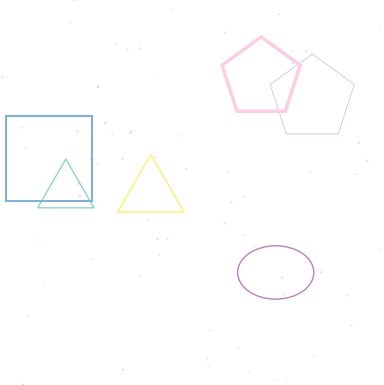[{"shape": "triangle", "thickness": 1, "radius": 0.42, "center": [0.171, 0.502]}, {"shape": "pentagon", "thickness": 0.5, "radius": 0.57, "center": [0.811, 0.745]}, {"shape": "square", "thickness": 1.5, "radius": 0.55, "center": [0.128, 0.588]}, {"shape": "pentagon", "thickness": 2.5, "radius": 0.53, "center": [0.678, 0.797]}, {"shape": "oval", "thickness": 1, "radius": 0.49, "center": [0.716, 0.292]}, {"shape": "triangle", "thickness": 1, "radius": 0.5, "center": [0.392, 0.499]}]